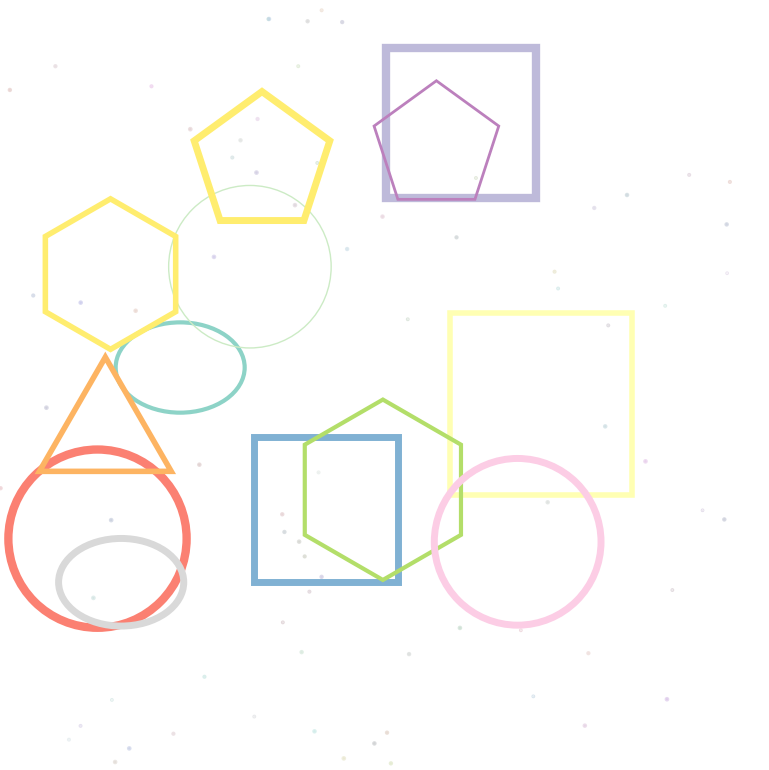[{"shape": "oval", "thickness": 1.5, "radius": 0.42, "center": [0.234, 0.523]}, {"shape": "square", "thickness": 2, "radius": 0.59, "center": [0.702, 0.476]}, {"shape": "square", "thickness": 3, "radius": 0.49, "center": [0.599, 0.84]}, {"shape": "circle", "thickness": 3, "radius": 0.58, "center": [0.127, 0.3]}, {"shape": "square", "thickness": 2.5, "radius": 0.47, "center": [0.423, 0.338]}, {"shape": "triangle", "thickness": 2, "radius": 0.49, "center": [0.137, 0.437]}, {"shape": "hexagon", "thickness": 1.5, "radius": 0.59, "center": [0.497, 0.364]}, {"shape": "circle", "thickness": 2.5, "radius": 0.54, "center": [0.672, 0.296]}, {"shape": "oval", "thickness": 2.5, "radius": 0.41, "center": [0.157, 0.244]}, {"shape": "pentagon", "thickness": 1, "radius": 0.43, "center": [0.567, 0.81]}, {"shape": "circle", "thickness": 0.5, "radius": 0.53, "center": [0.325, 0.654]}, {"shape": "pentagon", "thickness": 2.5, "radius": 0.46, "center": [0.34, 0.788]}, {"shape": "hexagon", "thickness": 2, "radius": 0.49, "center": [0.144, 0.644]}]